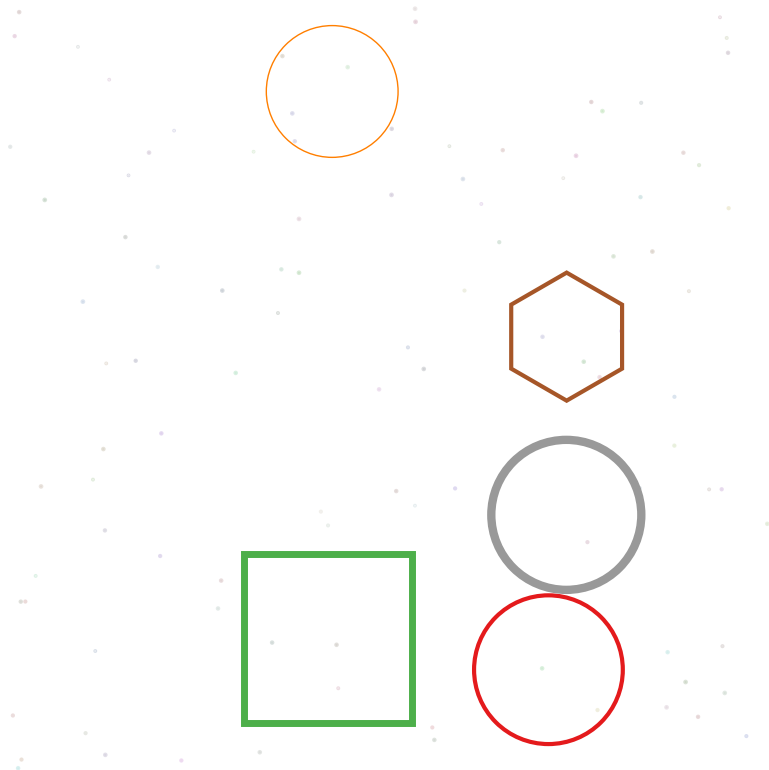[{"shape": "circle", "thickness": 1.5, "radius": 0.48, "center": [0.712, 0.13]}, {"shape": "square", "thickness": 2.5, "radius": 0.55, "center": [0.426, 0.171]}, {"shape": "circle", "thickness": 0.5, "radius": 0.43, "center": [0.431, 0.881]}, {"shape": "hexagon", "thickness": 1.5, "radius": 0.42, "center": [0.736, 0.563]}, {"shape": "circle", "thickness": 3, "radius": 0.49, "center": [0.735, 0.331]}]